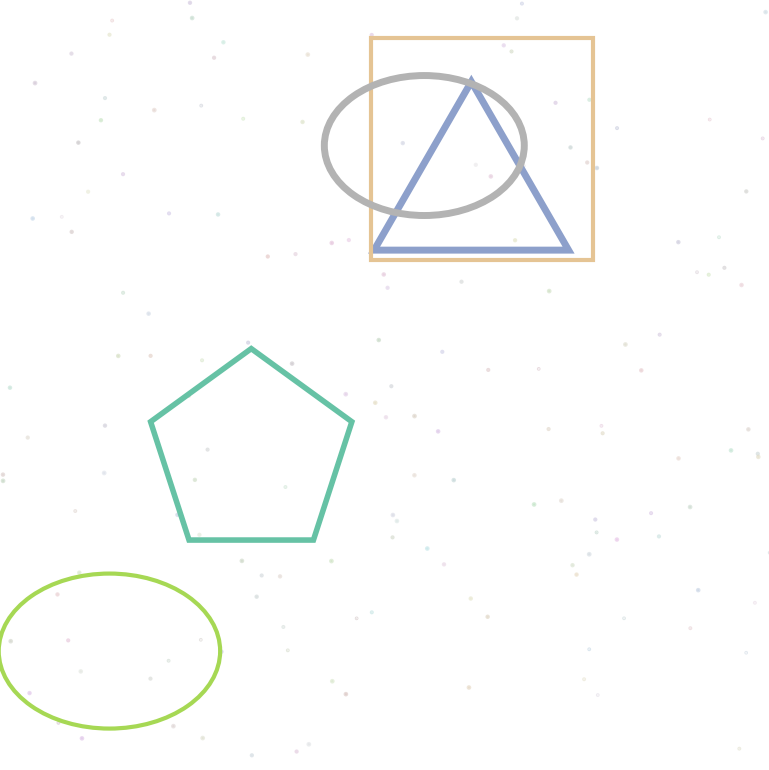[{"shape": "pentagon", "thickness": 2, "radius": 0.69, "center": [0.326, 0.41]}, {"shape": "triangle", "thickness": 2.5, "radius": 0.73, "center": [0.612, 0.748]}, {"shape": "oval", "thickness": 1.5, "radius": 0.72, "center": [0.142, 0.154]}, {"shape": "square", "thickness": 1.5, "radius": 0.72, "center": [0.627, 0.807]}, {"shape": "oval", "thickness": 2.5, "radius": 0.65, "center": [0.551, 0.811]}]